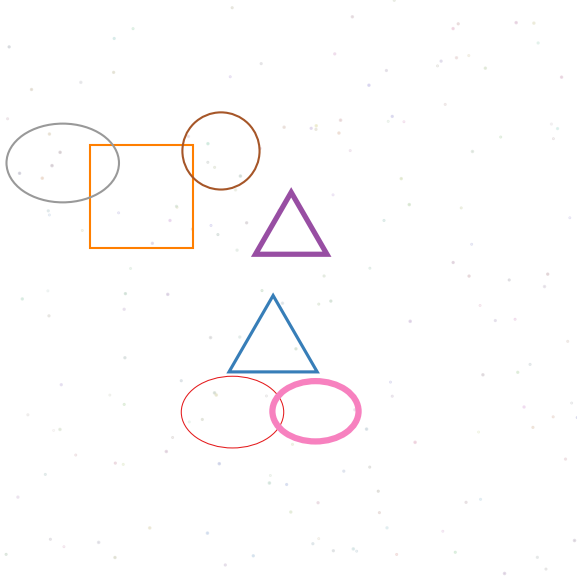[{"shape": "oval", "thickness": 0.5, "radius": 0.44, "center": [0.403, 0.286]}, {"shape": "triangle", "thickness": 1.5, "radius": 0.44, "center": [0.473, 0.399]}, {"shape": "triangle", "thickness": 2.5, "radius": 0.36, "center": [0.504, 0.595]}, {"shape": "square", "thickness": 1, "radius": 0.44, "center": [0.246, 0.659]}, {"shape": "circle", "thickness": 1, "radius": 0.33, "center": [0.383, 0.738]}, {"shape": "oval", "thickness": 3, "radius": 0.37, "center": [0.546, 0.287]}, {"shape": "oval", "thickness": 1, "radius": 0.49, "center": [0.109, 0.717]}]